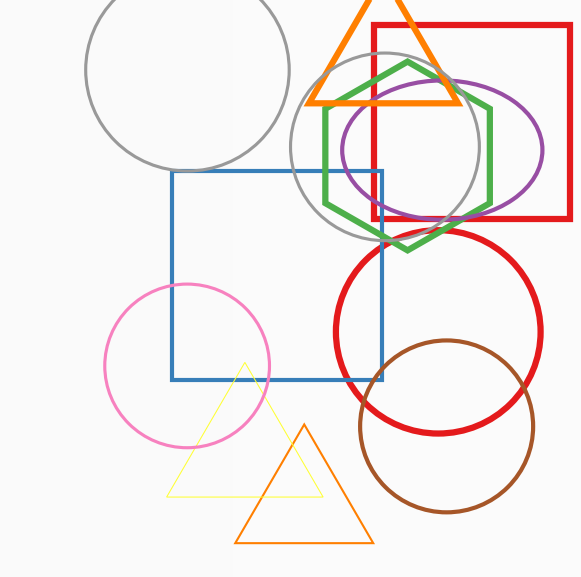[{"shape": "circle", "thickness": 3, "radius": 0.88, "center": [0.754, 0.424]}, {"shape": "square", "thickness": 3, "radius": 0.84, "center": [0.812, 0.788]}, {"shape": "square", "thickness": 2, "radius": 0.91, "center": [0.477, 0.522]}, {"shape": "hexagon", "thickness": 3, "radius": 0.82, "center": [0.701, 0.729]}, {"shape": "oval", "thickness": 2, "radius": 0.86, "center": [0.761, 0.739]}, {"shape": "triangle", "thickness": 3, "radius": 0.74, "center": [0.66, 0.894]}, {"shape": "triangle", "thickness": 1, "radius": 0.69, "center": [0.523, 0.127]}, {"shape": "triangle", "thickness": 0.5, "radius": 0.78, "center": [0.421, 0.216]}, {"shape": "circle", "thickness": 2, "radius": 0.74, "center": [0.768, 0.261]}, {"shape": "circle", "thickness": 1.5, "radius": 0.71, "center": [0.322, 0.366]}, {"shape": "circle", "thickness": 1.5, "radius": 0.88, "center": [0.322, 0.878]}, {"shape": "circle", "thickness": 1.5, "radius": 0.81, "center": [0.662, 0.745]}]